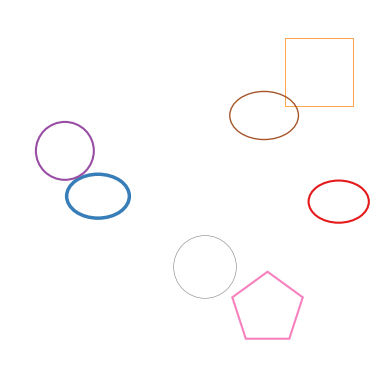[{"shape": "oval", "thickness": 1.5, "radius": 0.39, "center": [0.88, 0.476]}, {"shape": "oval", "thickness": 2.5, "radius": 0.41, "center": [0.255, 0.49]}, {"shape": "circle", "thickness": 1.5, "radius": 0.38, "center": [0.168, 0.608]}, {"shape": "square", "thickness": 0.5, "radius": 0.44, "center": [0.829, 0.812]}, {"shape": "oval", "thickness": 1, "radius": 0.45, "center": [0.686, 0.7]}, {"shape": "pentagon", "thickness": 1.5, "radius": 0.48, "center": [0.695, 0.198]}, {"shape": "circle", "thickness": 0.5, "radius": 0.41, "center": [0.532, 0.307]}]